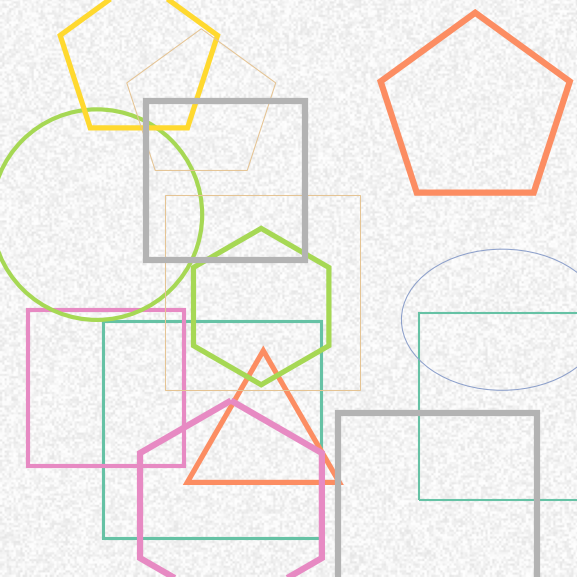[{"shape": "square", "thickness": 1.5, "radius": 0.94, "center": [0.367, 0.256]}, {"shape": "square", "thickness": 1, "radius": 0.81, "center": [0.888, 0.296]}, {"shape": "triangle", "thickness": 2.5, "radius": 0.76, "center": [0.456, 0.24]}, {"shape": "pentagon", "thickness": 3, "radius": 0.86, "center": [0.823, 0.805]}, {"shape": "oval", "thickness": 0.5, "radius": 0.87, "center": [0.87, 0.445]}, {"shape": "hexagon", "thickness": 3, "radius": 0.91, "center": [0.4, 0.124]}, {"shape": "square", "thickness": 2, "radius": 0.68, "center": [0.183, 0.328]}, {"shape": "circle", "thickness": 2, "radius": 0.91, "center": [0.168, 0.627]}, {"shape": "hexagon", "thickness": 2.5, "radius": 0.68, "center": [0.452, 0.468]}, {"shape": "pentagon", "thickness": 2.5, "radius": 0.72, "center": [0.24, 0.894]}, {"shape": "square", "thickness": 0.5, "radius": 0.85, "center": [0.455, 0.493]}, {"shape": "pentagon", "thickness": 0.5, "radius": 0.68, "center": [0.348, 0.814]}, {"shape": "square", "thickness": 3, "radius": 0.86, "center": [0.758, 0.111]}, {"shape": "square", "thickness": 3, "radius": 0.69, "center": [0.391, 0.686]}]